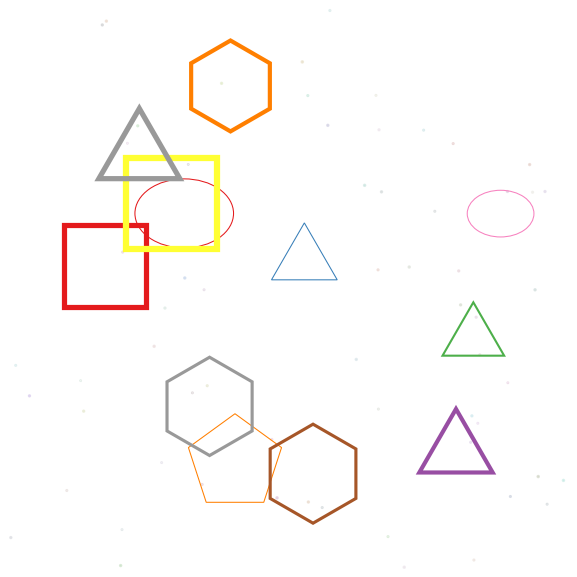[{"shape": "square", "thickness": 2.5, "radius": 0.35, "center": [0.183, 0.539]}, {"shape": "oval", "thickness": 0.5, "radius": 0.43, "center": [0.319, 0.63]}, {"shape": "triangle", "thickness": 0.5, "radius": 0.33, "center": [0.527, 0.547]}, {"shape": "triangle", "thickness": 1, "radius": 0.31, "center": [0.82, 0.414]}, {"shape": "triangle", "thickness": 2, "radius": 0.37, "center": [0.79, 0.218]}, {"shape": "pentagon", "thickness": 0.5, "radius": 0.42, "center": [0.407, 0.198]}, {"shape": "hexagon", "thickness": 2, "radius": 0.39, "center": [0.399, 0.85]}, {"shape": "square", "thickness": 3, "radius": 0.4, "center": [0.297, 0.646]}, {"shape": "hexagon", "thickness": 1.5, "radius": 0.43, "center": [0.542, 0.179]}, {"shape": "oval", "thickness": 0.5, "radius": 0.29, "center": [0.867, 0.629]}, {"shape": "triangle", "thickness": 2.5, "radius": 0.4, "center": [0.241, 0.73]}, {"shape": "hexagon", "thickness": 1.5, "radius": 0.43, "center": [0.363, 0.295]}]